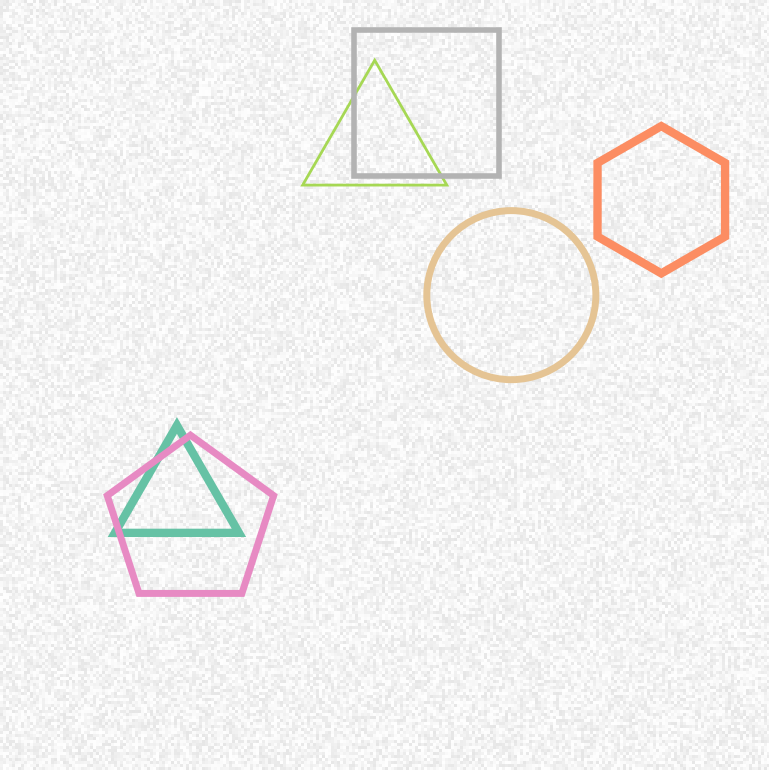[{"shape": "triangle", "thickness": 3, "radius": 0.46, "center": [0.23, 0.354]}, {"shape": "hexagon", "thickness": 3, "radius": 0.48, "center": [0.859, 0.741]}, {"shape": "pentagon", "thickness": 2.5, "radius": 0.57, "center": [0.247, 0.321]}, {"shape": "triangle", "thickness": 1, "radius": 0.54, "center": [0.487, 0.814]}, {"shape": "circle", "thickness": 2.5, "radius": 0.55, "center": [0.664, 0.617]}, {"shape": "square", "thickness": 2, "radius": 0.47, "center": [0.554, 0.866]}]